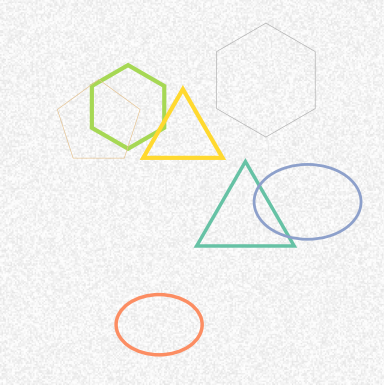[{"shape": "triangle", "thickness": 2.5, "radius": 0.73, "center": [0.637, 0.434]}, {"shape": "oval", "thickness": 2.5, "radius": 0.56, "center": [0.413, 0.157]}, {"shape": "oval", "thickness": 2, "radius": 0.69, "center": [0.799, 0.476]}, {"shape": "hexagon", "thickness": 3, "radius": 0.54, "center": [0.333, 0.722]}, {"shape": "triangle", "thickness": 3, "radius": 0.59, "center": [0.475, 0.649]}, {"shape": "pentagon", "thickness": 0.5, "radius": 0.56, "center": [0.256, 0.681]}, {"shape": "hexagon", "thickness": 0.5, "radius": 0.74, "center": [0.691, 0.792]}]